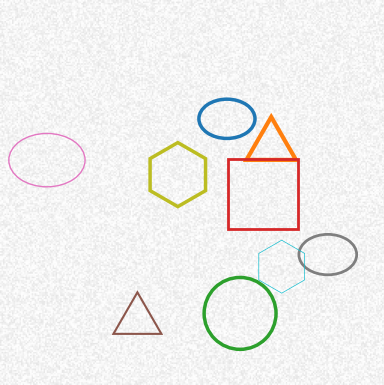[{"shape": "oval", "thickness": 2.5, "radius": 0.36, "center": [0.589, 0.691]}, {"shape": "triangle", "thickness": 3, "radius": 0.37, "center": [0.704, 0.622]}, {"shape": "circle", "thickness": 2.5, "radius": 0.47, "center": [0.624, 0.186]}, {"shape": "square", "thickness": 2, "radius": 0.45, "center": [0.684, 0.495]}, {"shape": "triangle", "thickness": 1.5, "radius": 0.36, "center": [0.357, 0.169]}, {"shape": "oval", "thickness": 1, "radius": 0.49, "center": [0.122, 0.584]}, {"shape": "oval", "thickness": 2, "radius": 0.38, "center": [0.851, 0.339]}, {"shape": "hexagon", "thickness": 2.5, "radius": 0.42, "center": [0.462, 0.546]}, {"shape": "hexagon", "thickness": 0.5, "radius": 0.34, "center": [0.732, 0.307]}]